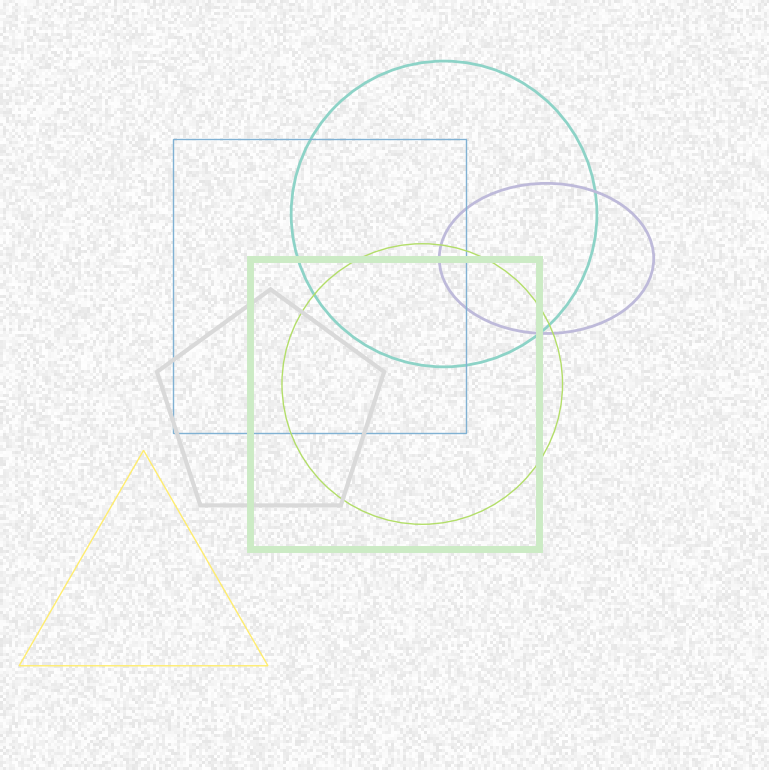[{"shape": "circle", "thickness": 1, "radius": 0.99, "center": [0.577, 0.722]}, {"shape": "oval", "thickness": 1, "radius": 0.7, "center": [0.71, 0.664]}, {"shape": "square", "thickness": 0.5, "radius": 0.95, "center": [0.415, 0.628]}, {"shape": "circle", "thickness": 0.5, "radius": 0.91, "center": [0.548, 0.501]}, {"shape": "pentagon", "thickness": 1.5, "radius": 0.78, "center": [0.351, 0.469]}, {"shape": "square", "thickness": 2.5, "radius": 0.94, "center": [0.512, 0.475]}, {"shape": "triangle", "thickness": 0.5, "radius": 0.93, "center": [0.186, 0.229]}]